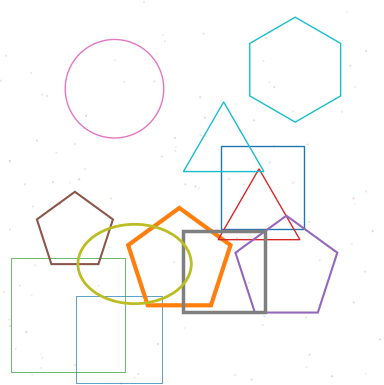[{"shape": "square", "thickness": 1, "radius": 0.54, "center": [0.681, 0.514]}, {"shape": "square", "thickness": 0.5, "radius": 0.56, "center": [0.309, 0.119]}, {"shape": "pentagon", "thickness": 3, "radius": 0.7, "center": [0.466, 0.32]}, {"shape": "square", "thickness": 0.5, "radius": 0.74, "center": [0.177, 0.181]}, {"shape": "triangle", "thickness": 1, "radius": 0.61, "center": [0.673, 0.439]}, {"shape": "pentagon", "thickness": 1.5, "radius": 0.7, "center": [0.744, 0.301]}, {"shape": "pentagon", "thickness": 1.5, "radius": 0.52, "center": [0.195, 0.398]}, {"shape": "circle", "thickness": 1, "radius": 0.64, "center": [0.297, 0.77]}, {"shape": "square", "thickness": 2.5, "radius": 0.53, "center": [0.582, 0.295]}, {"shape": "oval", "thickness": 2, "radius": 0.74, "center": [0.35, 0.314]}, {"shape": "triangle", "thickness": 1, "radius": 0.6, "center": [0.581, 0.615]}, {"shape": "hexagon", "thickness": 1, "radius": 0.68, "center": [0.767, 0.819]}]